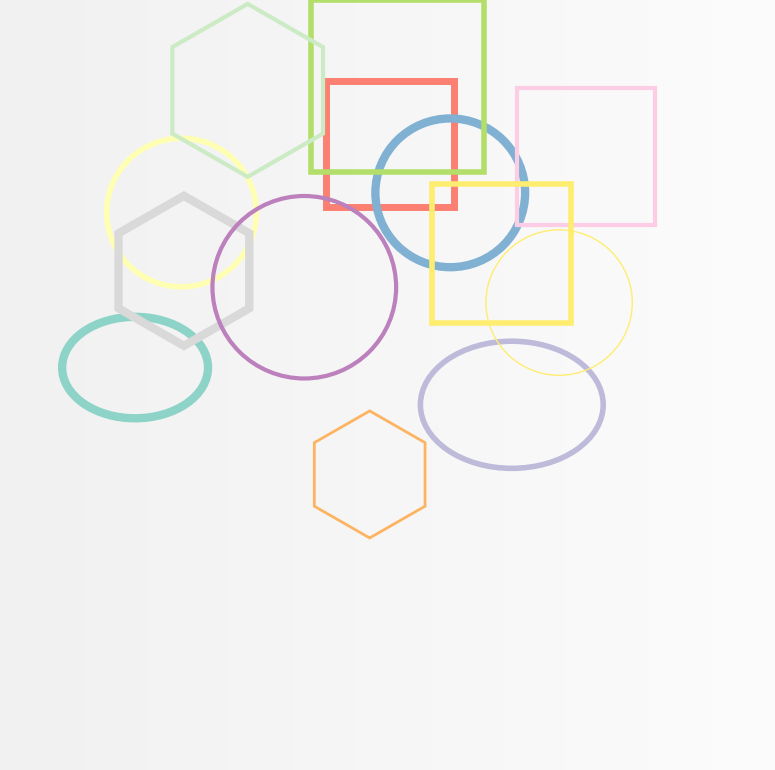[{"shape": "oval", "thickness": 3, "radius": 0.47, "center": [0.174, 0.523]}, {"shape": "circle", "thickness": 2, "radius": 0.48, "center": [0.234, 0.724]}, {"shape": "oval", "thickness": 2, "radius": 0.59, "center": [0.66, 0.474]}, {"shape": "square", "thickness": 2.5, "radius": 0.41, "center": [0.503, 0.813]}, {"shape": "circle", "thickness": 3, "radius": 0.48, "center": [0.581, 0.75]}, {"shape": "hexagon", "thickness": 1, "radius": 0.41, "center": [0.477, 0.384]}, {"shape": "square", "thickness": 2, "radius": 0.56, "center": [0.513, 0.888]}, {"shape": "square", "thickness": 1.5, "radius": 0.45, "center": [0.757, 0.796]}, {"shape": "hexagon", "thickness": 3, "radius": 0.49, "center": [0.237, 0.648]}, {"shape": "circle", "thickness": 1.5, "radius": 0.59, "center": [0.393, 0.627]}, {"shape": "hexagon", "thickness": 1.5, "radius": 0.56, "center": [0.32, 0.883]}, {"shape": "circle", "thickness": 0.5, "radius": 0.47, "center": [0.721, 0.607]}, {"shape": "square", "thickness": 2, "radius": 0.45, "center": [0.647, 0.67]}]